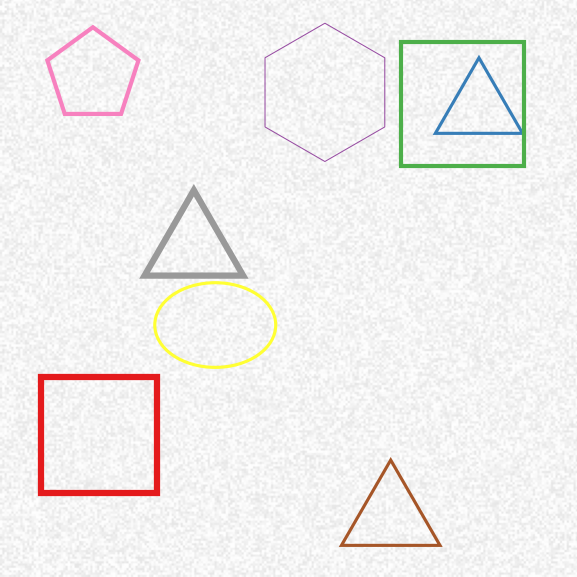[{"shape": "square", "thickness": 3, "radius": 0.5, "center": [0.171, 0.245]}, {"shape": "triangle", "thickness": 1.5, "radius": 0.44, "center": [0.829, 0.812]}, {"shape": "square", "thickness": 2, "radius": 0.53, "center": [0.801, 0.819]}, {"shape": "hexagon", "thickness": 0.5, "radius": 0.6, "center": [0.563, 0.839]}, {"shape": "oval", "thickness": 1.5, "radius": 0.52, "center": [0.373, 0.436]}, {"shape": "triangle", "thickness": 1.5, "radius": 0.49, "center": [0.677, 0.104]}, {"shape": "pentagon", "thickness": 2, "radius": 0.41, "center": [0.161, 0.869]}, {"shape": "triangle", "thickness": 3, "radius": 0.49, "center": [0.336, 0.571]}]